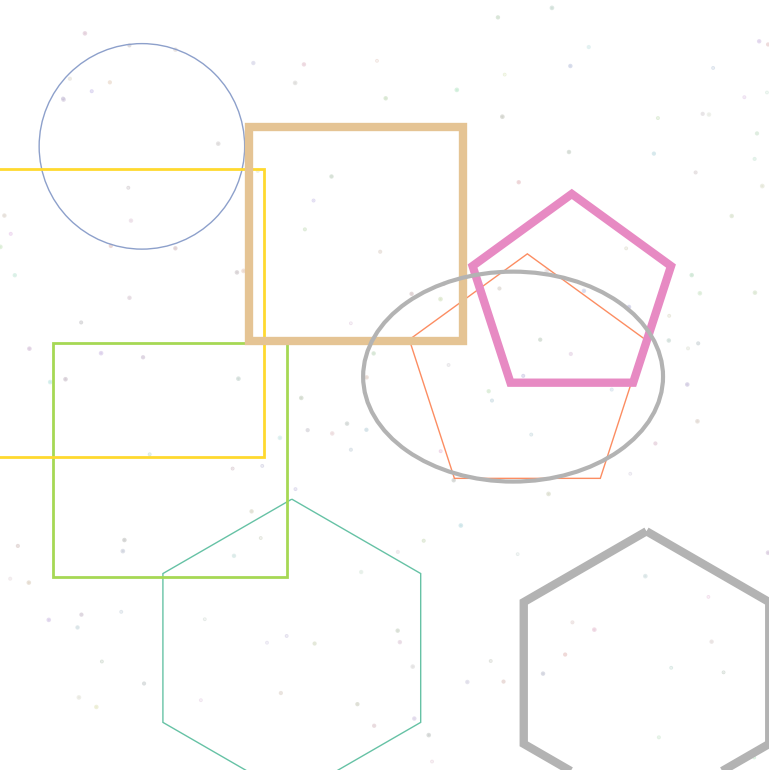[{"shape": "hexagon", "thickness": 0.5, "radius": 0.97, "center": [0.379, 0.158]}, {"shape": "pentagon", "thickness": 0.5, "radius": 0.81, "center": [0.685, 0.509]}, {"shape": "circle", "thickness": 0.5, "radius": 0.67, "center": [0.184, 0.81]}, {"shape": "pentagon", "thickness": 3, "radius": 0.68, "center": [0.743, 0.613]}, {"shape": "square", "thickness": 1, "radius": 0.76, "center": [0.221, 0.403]}, {"shape": "square", "thickness": 1, "radius": 0.93, "center": [0.156, 0.594]}, {"shape": "square", "thickness": 3, "radius": 0.69, "center": [0.462, 0.696]}, {"shape": "oval", "thickness": 1.5, "radius": 0.97, "center": [0.666, 0.511]}, {"shape": "hexagon", "thickness": 3, "radius": 0.92, "center": [0.84, 0.126]}]